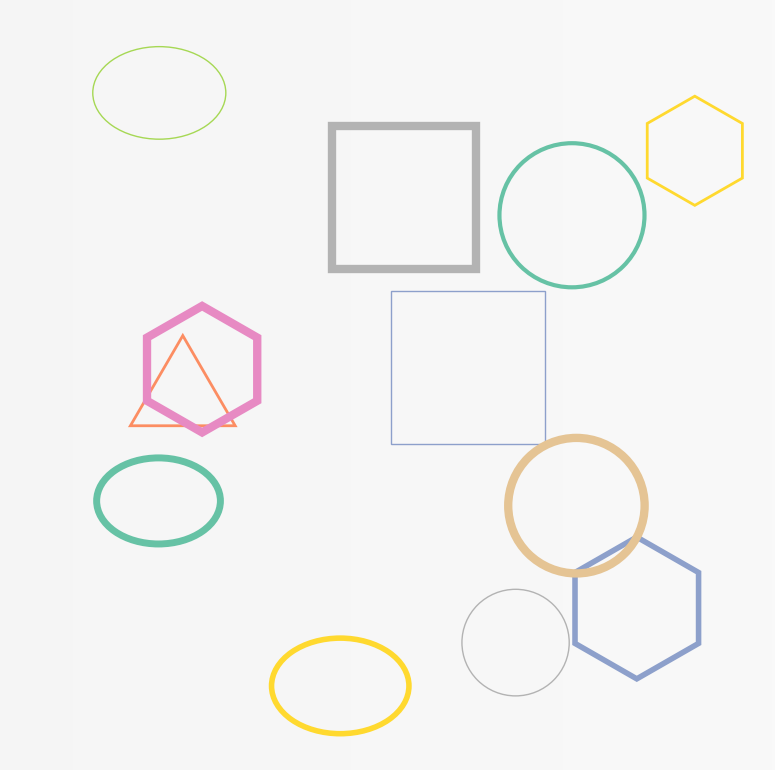[{"shape": "circle", "thickness": 1.5, "radius": 0.47, "center": [0.738, 0.72]}, {"shape": "oval", "thickness": 2.5, "radius": 0.4, "center": [0.205, 0.349]}, {"shape": "triangle", "thickness": 1, "radius": 0.39, "center": [0.236, 0.486]}, {"shape": "square", "thickness": 0.5, "radius": 0.5, "center": [0.604, 0.523]}, {"shape": "hexagon", "thickness": 2, "radius": 0.46, "center": [0.822, 0.21]}, {"shape": "hexagon", "thickness": 3, "radius": 0.41, "center": [0.261, 0.521]}, {"shape": "oval", "thickness": 0.5, "radius": 0.43, "center": [0.206, 0.879]}, {"shape": "hexagon", "thickness": 1, "radius": 0.35, "center": [0.897, 0.804]}, {"shape": "oval", "thickness": 2, "radius": 0.44, "center": [0.439, 0.109]}, {"shape": "circle", "thickness": 3, "radius": 0.44, "center": [0.744, 0.343]}, {"shape": "circle", "thickness": 0.5, "radius": 0.35, "center": [0.665, 0.165]}, {"shape": "square", "thickness": 3, "radius": 0.46, "center": [0.522, 0.743]}]